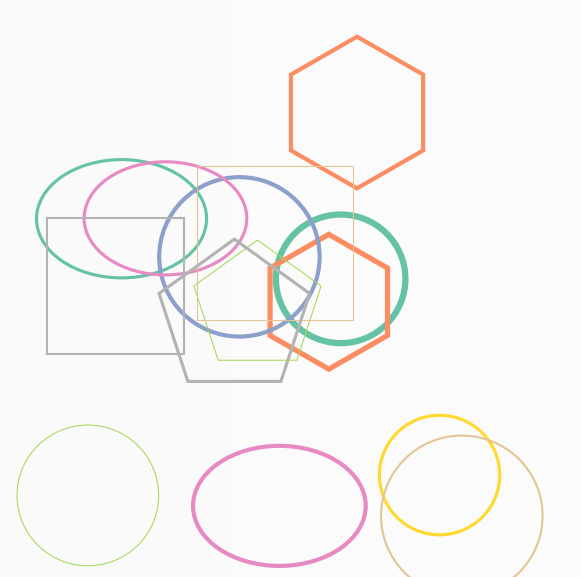[{"shape": "circle", "thickness": 3, "radius": 0.56, "center": [0.586, 0.516]}, {"shape": "oval", "thickness": 1.5, "radius": 0.73, "center": [0.209, 0.62]}, {"shape": "hexagon", "thickness": 2.5, "radius": 0.58, "center": [0.566, 0.477]}, {"shape": "hexagon", "thickness": 2, "radius": 0.66, "center": [0.614, 0.804]}, {"shape": "circle", "thickness": 2, "radius": 0.69, "center": [0.412, 0.554]}, {"shape": "oval", "thickness": 2, "radius": 0.74, "center": [0.481, 0.123]}, {"shape": "oval", "thickness": 1.5, "radius": 0.7, "center": [0.285, 0.621]}, {"shape": "circle", "thickness": 0.5, "radius": 0.61, "center": [0.151, 0.141]}, {"shape": "pentagon", "thickness": 0.5, "radius": 0.58, "center": [0.443, 0.468]}, {"shape": "circle", "thickness": 1.5, "radius": 0.52, "center": [0.756, 0.177]}, {"shape": "circle", "thickness": 1, "radius": 0.7, "center": [0.795, 0.106]}, {"shape": "square", "thickness": 0.5, "radius": 0.67, "center": [0.473, 0.578]}, {"shape": "pentagon", "thickness": 1.5, "radius": 0.68, "center": [0.403, 0.449]}, {"shape": "square", "thickness": 1, "radius": 0.59, "center": [0.199, 0.504]}]